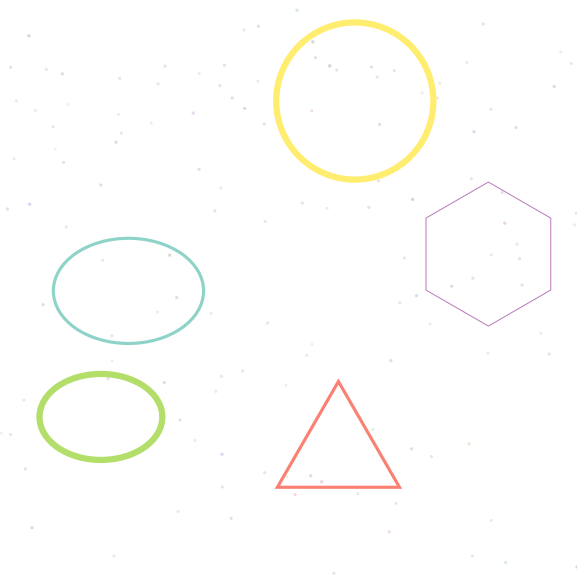[{"shape": "oval", "thickness": 1.5, "radius": 0.65, "center": [0.222, 0.495]}, {"shape": "triangle", "thickness": 1.5, "radius": 0.61, "center": [0.586, 0.216]}, {"shape": "oval", "thickness": 3, "radius": 0.53, "center": [0.175, 0.277]}, {"shape": "hexagon", "thickness": 0.5, "radius": 0.62, "center": [0.846, 0.559]}, {"shape": "circle", "thickness": 3, "radius": 0.68, "center": [0.614, 0.824]}]